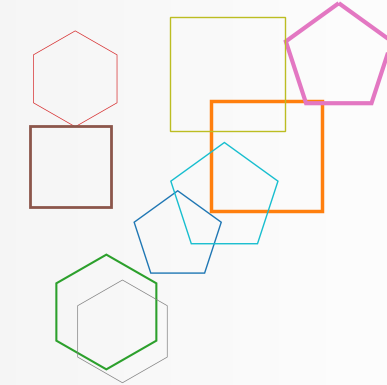[{"shape": "pentagon", "thickness": 1, "radius": 0.59, "center": [0.459, 0.386]}, {"shape": "square", "thickness": 2.5, "radius": 0.71, "center": [0.687, 0.595]}, {"shape": "hexagon", "thickness": 1.5, "radius": 0.74, "center": [0.274, 0.19]}, {"shape": "hexagon", "thickness": 0.5, "radius": 0.62, "center": [0.194, 0.795]}, {"shape": "square", "thickness": 2, "radius": 0.52, "center": [0.183, 0.567]}, {"shape": "pentagon", "thickness": 3, "radius": 0.72, "center": [0.874, 0.848]}, {"shape": "hexagon", "thickness": 0.5, "radius": 0.67, "center": [0.316, 0.139]}, {"shape": "square", "thickness": 1, "radius": 0.74, "center": [0.586, 0.808]}, {"shape": "pentagon", "thickness": 1, "radius": 0.73, "center": [0.579, 0.485]}]